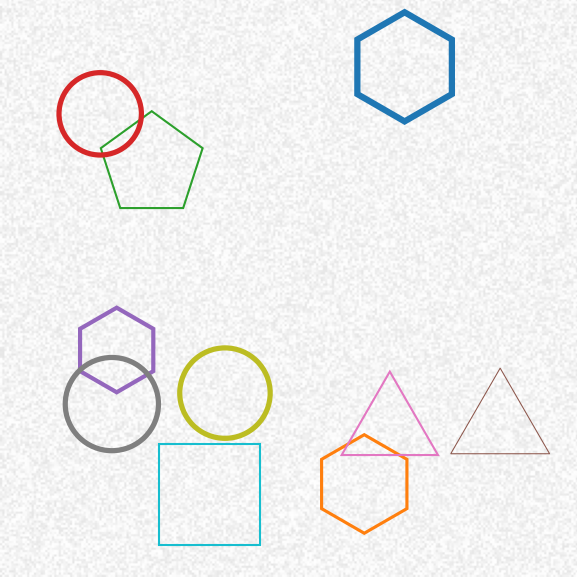[{"shape": "hexagon", "thickness": 3, "radius": 0.47, "center": [0.701, 0.883]}, {"shape": "hexagon", "thickness": 1.5, "radius": 0.43, "center": [0.631, 0.161]}, {"shape": "pentagon", "thickness": 1, "radius": 0.46, "center": [0.263, 0.714]}, {"shape": "circle", "thickness": 2.5, "radius": 0.36, "center": [0.174, 0.802]}, {"shape": "hexagon", "thickness": 2, "radius": 0.37, "center": [0.202, 0.393]}, {"shape": "triangle", "thickness": 0.5, "radius": 0.49, "center": [0.866, 0.263]}, {"shape": "triangle", "thickness": 1, "radius": 0.48, "center": [0.675, 0.259]}, {"shape": "circle", "thickness": 2.5, "radius": 0.4, "center": [0.194, 0.299]}, {"shape": "circle", "thickness": 2.5, "radius": 0.39, "center": [0.39, 0.318]}, {"shape": "square", "thickness": 1, "radius": 0.44, "center": [0.363, 0.143]}]